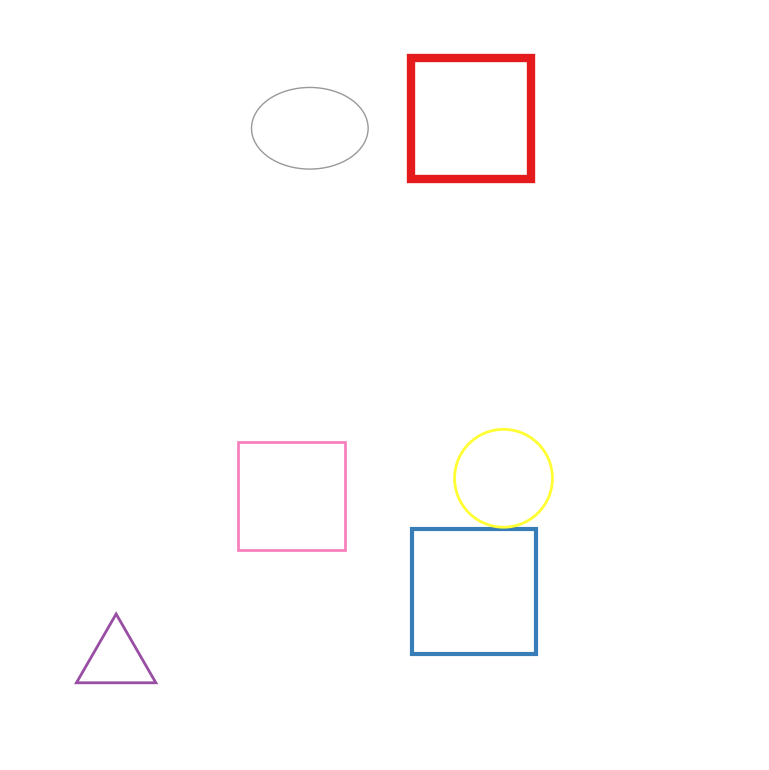[{"shape": "square", "thickness": 3, "radius": 0.39, "center": [0.612, 0.846]}, {"shape": "square", "thickness": 1.5, "radius": 0.4, "center": [0.615, 0.232]}, {"shape": "triangle", "thickness": 1, "radius": 0.3, "center": [0.151, 0.143]}, {"shape": "circle", "thickness": 1, "radius": 0.32, "center": [0.654, 0.379]}, {"shape": "square", "thickness": 1, "radius": 0.35, "center": [0.378, 0.356]}, {"shape": "oval", "thickness": 0.5, "radius": 0.38, "center": [0.402, 0.833]}]